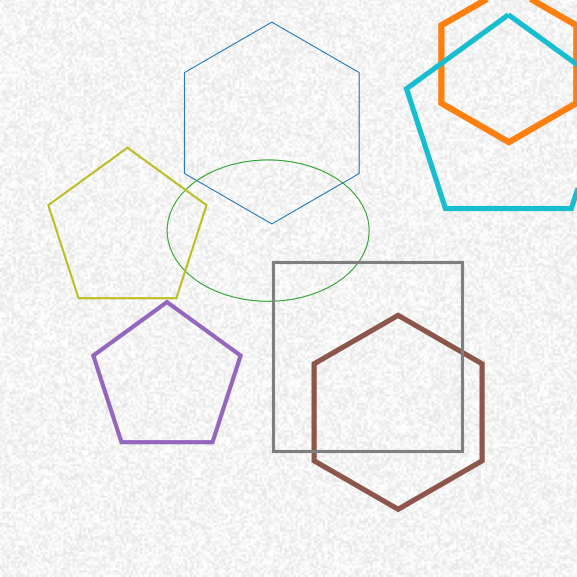[{"shape": "hexagon", "thickness": 0.5, "radius": 0.87, "center": [0.471, 0.786]}, {"shape": "hexagon", "thickness": 3, "radius": 0.67, "center": [0.881, 0.888]}, {"shape": "oval", "thickness": 0.5, "radius": 0.87, "center": [0.464, 0.6]}, {"shape": "pentagon", "thickness": 2, "radius": 0.67, "center": [0.289, 0.342]}, {"shape": "hexagon", "thickness": 2.5, "radius": 0.84, "center": [0.689, 0.285]}, {"shape": "square", "thickness": 1.5, "radius": 0.82, "center": [0.637, 0.381]}, {"shape": "pentagon", "thickness": 1, "radius": 0.72, "center": [0.221, 0.599]}, {"shape": "pentagon", "thickness": 2.5, "radius": 0.93, "center": [0.88, 0.788]}]